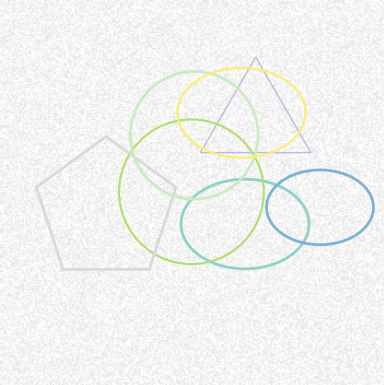[{"shape": "oval", "thickness": 2, "radius": 0.83, "center": [0.636, 0.418]}, {"shape": "triangle", "thickness": 1, "radius": 0.83, "center": [0.664, 0.686]}, {"shape": "oval", "thickness": 2, "radius": 0.69, "center": [0.831, 0.461]}, {"shape": "circle", "thickness": 1.5, "radius": 0.94, "center": [0.497, 0.502]}, {"shape": "pentagon", "thickness": 2, "radius": 0.95, "center": [0.276, 0.455]}, {"shape": "circle", "thickness": 2, "radius": 0.83, "center": [0.505, 0.649]}, {"shape": "oval", "thickness": 1.5, "radius": 0.83, "center": [0.627, 0.707]}]